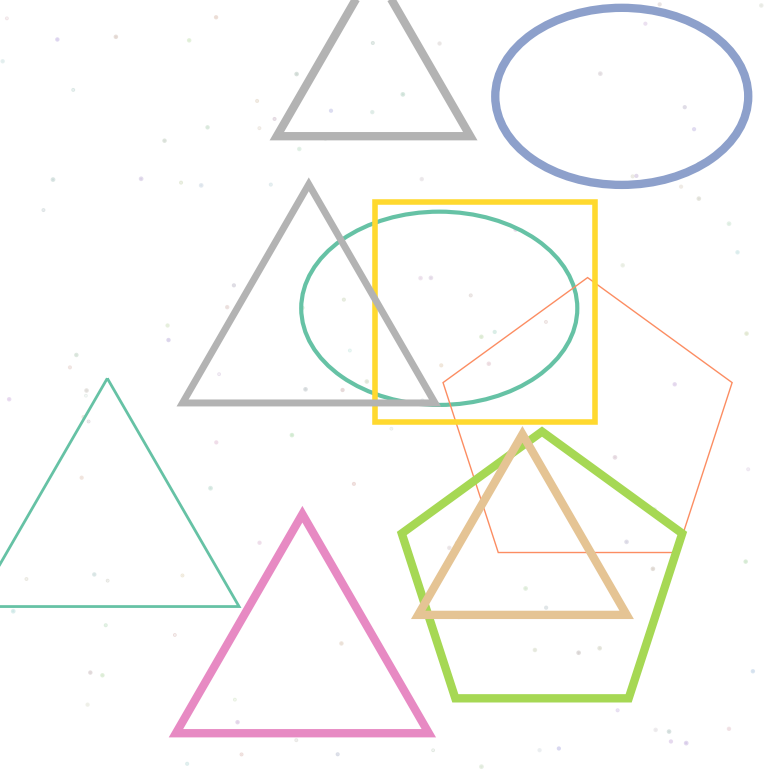[{"shape": "triangle", "thickness": 1, "radius": 0.99, "center": [0.139, 0.311]}, {"shape": "oval", "thickness": 1.5, "radius": 0.9, "center": [0.57, 0.6]}, {"shape": "pentagon", "thickness": 0.5, "radius": 0.99, "center": [0.763, 0.442]}, {"shape": "oval", "thickness": 3, "radius": 0.82, "center": [0.807, 0.875]}, {"shape": "triangle", "thickness": 3, "radius": 0.95, "center": [0.393, 0.143]}, {"shape": "pentagon", "thickness": 3, "radius": 0.96, "center": [0.704, 0.248]}, {"shape": "square", "thickness": 2, "radius": 0.72, "center": [0.63, 0.594]}, {"shape": "triangle", "thickness": 3, "radius": 0.78, "center": [0.678, 0.28]}, {"shape": "triangle", "thickness": 3, "radius": 0.73, "center": [0.485, 0.896]}, {"shape": "triangle", "thickness": 2.5, "radius": 0.95, "center": [0.401, 0.571]}]